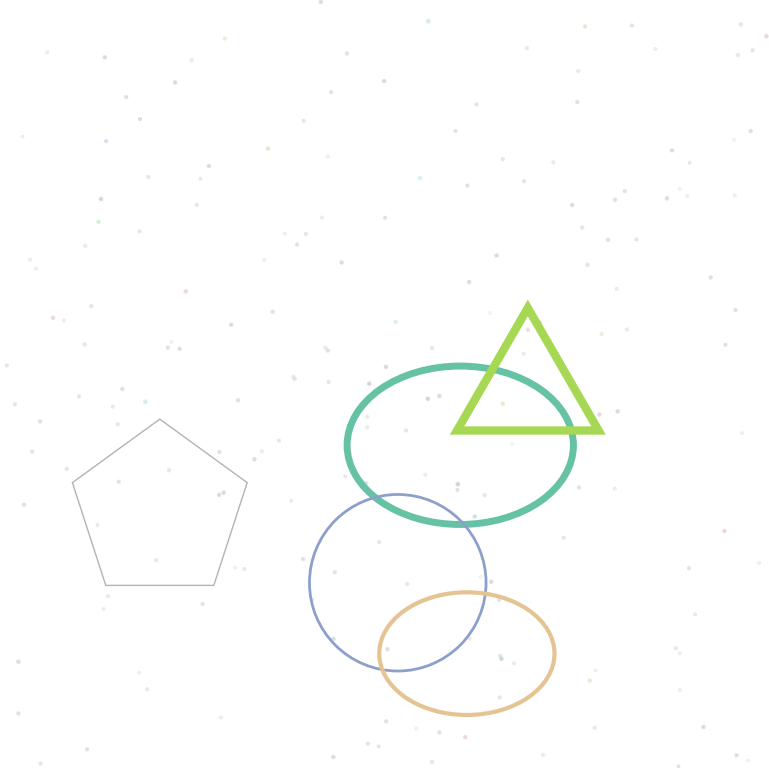[{"shape": "oval", "thickness": 2.5, "radius": 0.73, "center": [0.598, 0.422]}, {"shape": "circle", "thickness": 1, "radius": 0.57, "center": [0.517, 0.243]}, {"shape": "triangle", "thickness": 3, "radius": 0.53, "center": [0.685, 0.494]}, {"shape": "oval", "thickness": 1.5, "radius": 0.57, "center": [0.606, 0.151]}, {"shape": "pentagon", "thickness": 0.5, "radius": 0.6, "center": [0.208, 0.336]}]